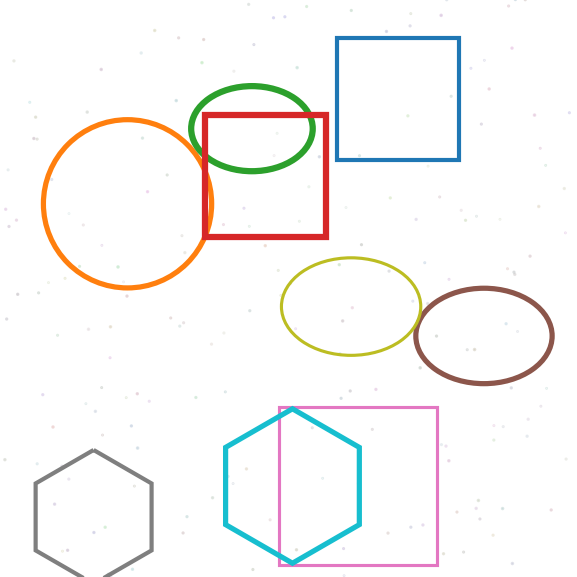[{"shape": "square", "thickness": 2, "radius": 0.53, "center": [0.689, 0.828]}, {"shape": "circle", "thickness": 2.5, "radius": 0.73, "center": [0.221, 0.646]}, {"shape": "oval", "thickness": 3, "radius": 0.53, "center": [0.436, 0.776]}, {"shape": "square", "thickness": 3, "radius": 0.53, "center": [0.46, 0.695]}, {"shape": "oval", "thickness": 2.5, "radius": 0.59, "center": [0.838, 0.417]}, {"shape": "square", "thickness": 1.5, "radius": 0.68, "center": [0.62, 0.157]}, {"shape": "hexagon", "thickness": 2, "radius": 0.58, "center": [0.162, 0.104]}, {"shape": "oval", "thickness": 1.5, "radius": 0.6, "center": [0.608, 0.468]}, {"shape": "hexagon", "thickness": 2.5, "radius": 0.67, "center": [0.506, 0.158]}]